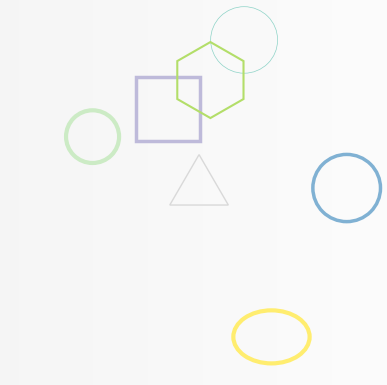[{"shape": "circle", "thickness": 0.5, "radius": 0.43, "center": [0.63, 0.896]}, {"shape": "square", "thickness": 2.5, "radius": 0.42, "center": [0.433, 0.717]}, {"shape": "circle", "thickness": 2.5, "radius": 0.44, "center": [0.895, 0.512]}, {"shape": "hexagon", "thickness": 1.5, "radius": 0.49, "center": [0.543, 0.792]}, {"shape": "triangle", "thickness": 1, "radius": 0.44, "center": [0.514, 0.511]}, {"shape": "circle", "thickness": 3, "radius": 0.34, "center": [0.239, 0.645]}, {"shape": "oval", "thickness": 3, "radius": 0.49, "center": [0.701, 0.125]}]